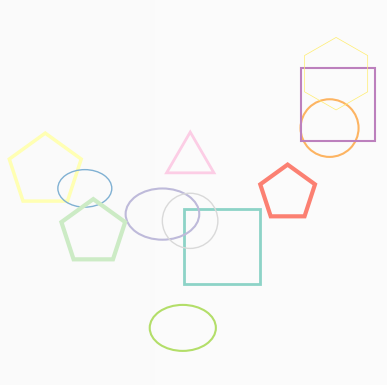[{"shape": "square", "thickness": 2, "radius": 0.49, "center": [0.573, 0.36]}, {"shape": "pentagon", "thickness": 2.5, "radius": 0.49, "center": [0.117, 0.557]}, {"shape": "oval", "thickness": 1.5, "radius": 0.48, "center": [0.419, 0.444]}, {"shape": "pentagon", "thickness": 3, "radius": 0.37, "center": [0.742, 0.498]}, {"shape": "oval", "thickness": 1, "radius": 0.35, "center": [0.219, 0.511]}, {"shape": "circle", "thickness": 1.5, "radius": 0.37, "center": [0.85, 0.667]}, {"shape": "oval", "thickness": 1.5, "radius": 0.43, "center": [0.472, 0.148]}, {"shape": "triangle", "thickness": 2, "radius": 0.35, "center": [0.491, 0.586]}, {"shape": "circle", "thickness": 1, "radius": 0.36, "center": [0.491, 0.426]}, {"shape": "square", "thickness": 1.5, "radius": 0.48, "center": [0.871, 0.729]}, {"shape": "pentagon", "thickness": 3, "radius": 0.43, "center": [0.241, 0.396]}, {"shape": "hexagon", "thickness": 0.5, "radius": 0.47, "center": [0.867, 0.809]}]